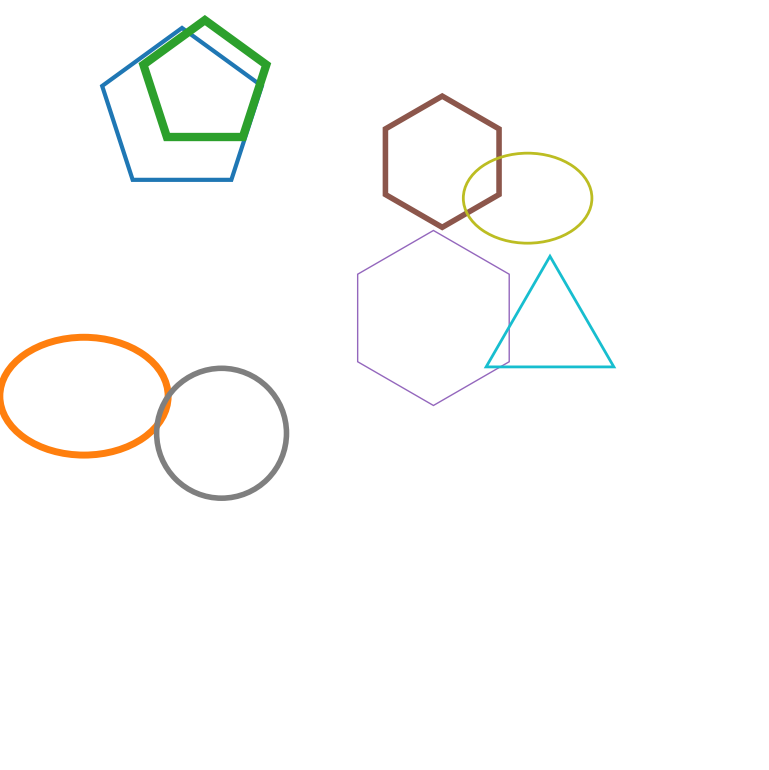[{"shape": "pentagon", "thickness": 1.5, "radius": 0.55, "center": [0.236, 0.855]}, {"shape": "oval", "thickness": 2.5, "radius": 0.55, "center": [0.109, 0.485]}, {"shape": "pentagon", "thickness": 3, "radius": 0.42, "center": [0.266, 0.89]}, {"shape": "hexagon", "thickness": 0.5, "radius": 0.57, "center": [0.563, 0.587]}, {"shape": "hexagon", "thickness": 2, "radius": 0.43, "center": [0.574, 0.79]}, {"shape": "circle", "thickness": 2, "radius": 0.42, "center": [0.288, 0.437]}, {"shape": "oval", "thickness": 1, "radius": 0.42, "center": [0.685, 0.743]}, {"shape": "triangle", "thickness": 1, "radius": 0.48, "center": [0.714, 0.571]}]